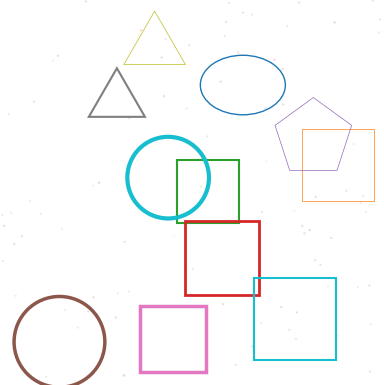[{"shape": "oval", "thickness": 1, "radius": 0.55, "center": [0.631, 0.779]}, {"shape": "square", "thickness": 0.5, "radius": 0.47, "center": [0.877, 0.571]}, {"shape": "square", "thickness": 1.5, "radius": 0.41, "center": [0.54, 0.502]}, {"shape": "square", "thickness": 2, "radius": 0.48, "center": [0.576, 0.331]}, {"shape": "pentagon", "thickness": 0.5, "radius": 0.52, "center": [0.814, 0.642]}, {"shape": "circle", "thickness": 2.5, "radius": 0.59, "center": [0.154, 0.112]}, {"shape": "square", "thickness": 2.5, "radius": 0.43, "center": [0.448, 0.119]}, {"shape": "triangle", "thickness": 1.5, "radius": 0.42, "center": [0.304, 0.739]}, {"shape": "triangle", "thickness": 0.5, "radius": 0.46, "center": [0.402, 0.878]}, {"shape": "square", "thickness": 1.5, "radius": 0.53, "center": [0.767, 0.172]}, {"shape": "circle", "thickness": 3, "radius": 0.53, "center": [0.437, 0.539]}]